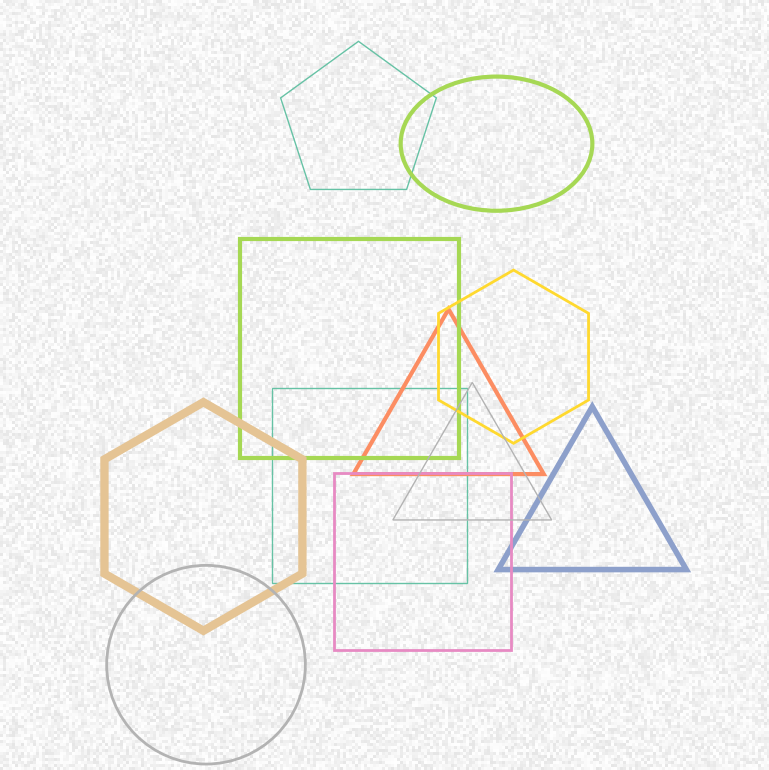[{"shape": "pentagon", "thickness": 0.5, "radius": 0.53, "center": [0.466, 0.84]}, {"shape": "square", "thickness": 0.5, "radius": 0.63, "center": [0.48, 0.369]}, {"shape": "triangle", "thickness": 1.5, "radius": 0.71, "center": [0.583, 0.456]}, {"shape": "triangle", "thickness": 2, "radius": 0.71, "center": [0.769, 0.331]}, {"shape": "square", "thickness": 1, "radius": 0.57, "center": [0.549, 0.27]}, {"shape": "square", "thickness": 1.5, "radius": 0.71, "center": [0.453, 0.548]}, {"shape": "oval", "thickness": 1.5, "radius": 0.62, "center": [0.645, 0.813]}, {"shape": "hexagon", "thickness": 1, "radius": 0.56, "center": [0.667, 0.537]}, {"shape": "hexagon", "thickness": 3, "radius": 0.74, "center": [0.264, 0.329]}, {"shape": "circle", "thickness": 1, "radius": 0.65, "center": [0.268, 0.137]}, {"shape": "triangle", "thickness": 0.5, "radius": 0.6, "center": [0.613, 0.384]}]